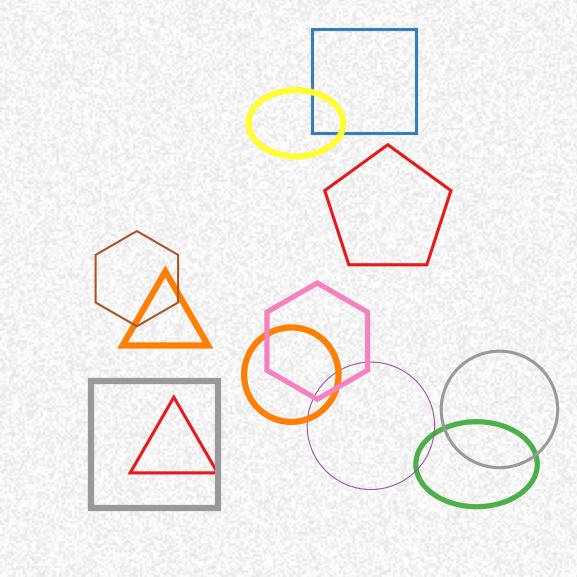[{"shape": "pentagon", "thickness": 1.5, "radius": 0.57, "center": [0.672, 0.634]}, {"shape": "triangle", "thickness": 1.5, "radius": 0.44, "center": [0.301, 0.224]}, {"shape": "square", "thickness": 1.5, "radius": 0.45, "center": [0.631, 0.858]}, {"shape": "oval", "thickness": 2.5, "radius": 0.53, "center": [0.825, 0.195]}, {"shape": "circle", "thickness": 0.5, "radius": 0.55, "center": [0.642, 0.262]}, {"shape": "triangle", "thickness": 3, "radius": 0.43, "center": [0.286, 0.444]}, {"shape": "circle", "thickness": 3, "radius": 0.41, "center": [0.504, 0.35]}, {"shape": "oval", "thickness": 3, "radius": 0.41, "center": [0.512, 0.786]}, {"shape": "hexagon", "thickness": 1, "radius": 0.41, "center": [0.237, 0.517]}, {"shape": "hexagon", "thickness": 2.5, "radius": 0.5, "center": [0.549, 0.408]}, {"shape": "square", "thickness": 3, "radius": 0.55, "center": [0.268, 0.23]}, {"shape": "circle", "thickness": 1.5, "radius": 0.5, "center": [0.865, 0.29]}]